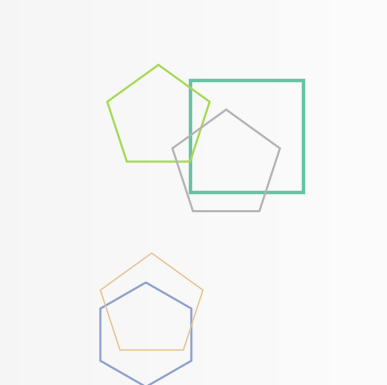[{"shape": "square", "thickness": 2.5, "radius": 0.73, "center": [0.636, 0.647]}, {"shape": "hexagon", "thickness": 1.5, "radius": 0.68, "center": [0.376, 0.131]}, {"shape": "pentagon", "thickness": 1.5, "radius": 0.69, "center": [0.409, 0.693]}, {"shape": "pentagon", "thickness": 1, "radius": 0.7, "center": [0.391, 0.203]}, {"shape": "pentagon", "thickness": 1.5, "radius": 0.73, "center": [0.584, 0.57]}]